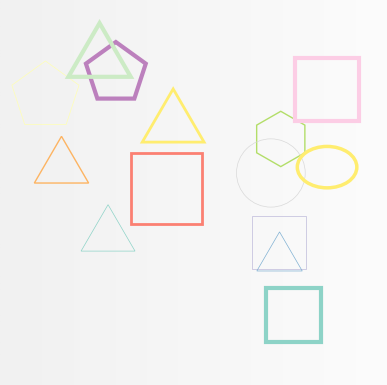[{"shape": "triangle", "thickness": 0.5, "radius": 0.4, "center": [0.279, 0.388]}, {"shape": "square", "thickness": 3, "radius": 0.35, "center": [0.758, 0.182]}, {"shape": "pentagon", "thickness": 0.5, "radius": 0.46, "center": [0.117, 0.75]}, {"shape": "square", "thickness": 0.5, "radius": 0.35, "center": [0.721, 0.371]}, {"shape": "square", "thickness": 2, "radius": 0.46, "center": [0.43, 0.511]}, {"shape": "triangle", "thickness": 0.5, "radius": 0.34, "center": [0.721, 0.33]}, {"shape": "triangle", "thickness": 1, "radius": 0.4, "center": [0.159, 0.565]}, {"shape": "hexagon", "thickness": 1, "radius": 0.36, "center": [0.725, 0.639]}, {"shape": "square", "thickness": 3, "radius": 0.41, "center": [0.845, 0.767]}, {"shape": "circle", "thickness": 0.5, "radius": 0.44, "center": [0.699, 0.551]}, {"shape": "pentagon", "thickness": 3, "radius": 0.41, "center": [0.299, 0.81]}, {"shape": "triangle", "thickness": 3, "radius": 0.46, "center": [0.257, 0.847]}, {"shape": "oval", "thickness": 2.5, "radius": 0.38, "center": [0.844, 0.566]}, {"shape": "triangle", "thickness": 2, "radius": 0.46, "center": [0.447, 0.677]}]